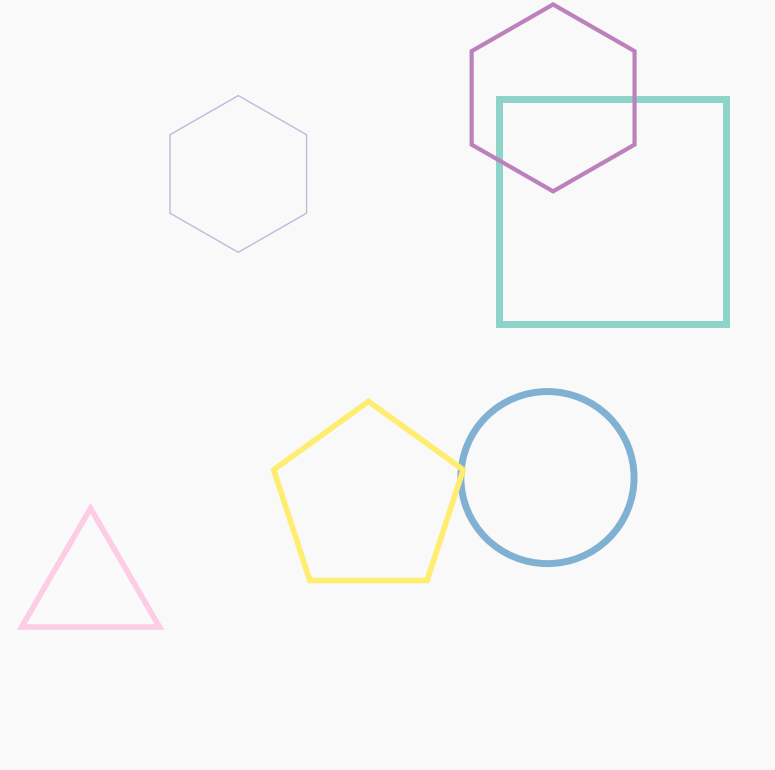[{"shape": "square", "thickness": 2.5, "radius": 0.73, "center": [0.791, 0.725]}, {"shape": "hexagon", "thickness": 0.5, "radius": 0.51, "center": [0.307, 0.774]}, {"shape": "circle", "thickness": 2.5, "radius": 0.56, "center": [0.706, 0.38]}, {"shape": "triangle", "thickness": 2, "radius": 0.51, "center": [0.117, 0.237]}, {"shape": "hexagon", "thickness": 1.5, "radius": 0.61, "center": [0.714, 0.873]}, {"shape": "pentagon", "thickness": 2, "radius": 0.64, "center": [0.475, 0.35]}]